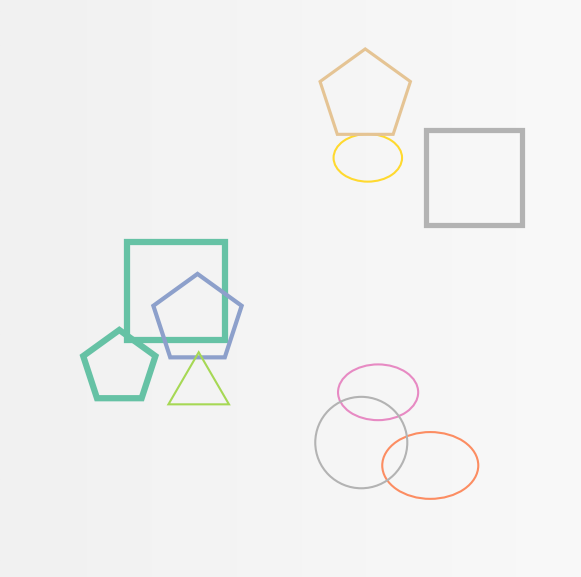[{"shape": "pentagon", "thickness": 3, "radius": 0.33, "center": [0.205, 0.362]}, {"shape": "square", "thickness": 3, "radius": 0.42, "center": [0.303, 0.495]}, {"shape": "oval", "thickness": 1, "radius": 0.41, "center": [0.74, 0.193]}, {"shape": "pentagon", "thickness": 2, "radius": 0.4, "center": [0.34, 0.445]}, {"shape": "oval", "thickness": 1, "radius": 0.34, "center": [0.65, 0.32]}, {"shape": "triangle", "thickness": 1, "radius": 0.3, "center": [0.342, 0.329]}, {"shape": "oval", "thickness": 1, "radius": 0.29, "center": [0.633, 0.726]}, {"shape": "pentagon", "thickness": 1.5, "radius": 0.41, "center": [0.628, 0.833]}, {"shape": "square", "thickness": 2.5, "radius": 0.41, "center": [0.815, 0.692]}, {"shape": "circle", "thickness": 1, "radius": 0.4, "center": [0.622, 0.233]}]